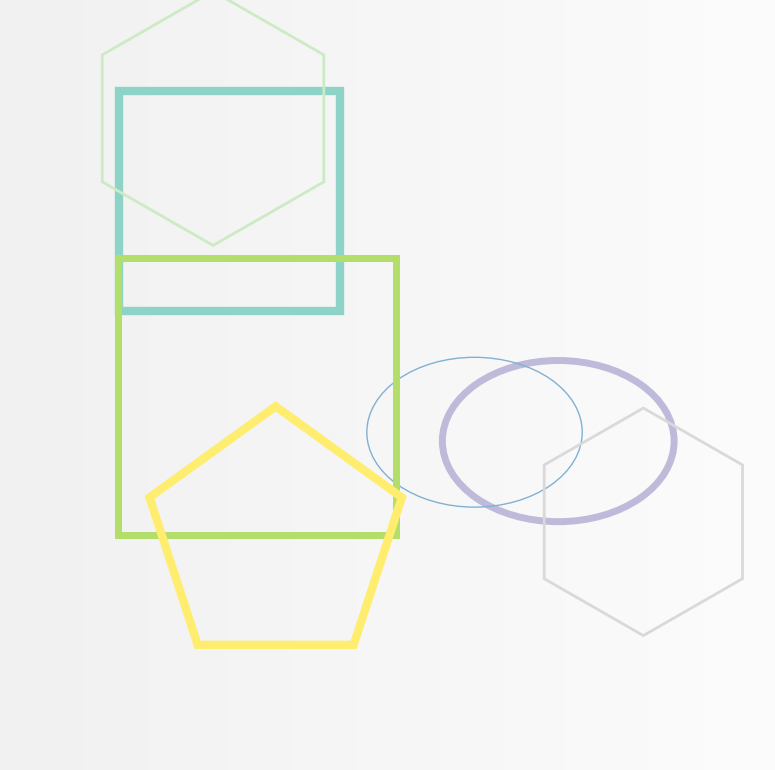[{"shape": "square", "thickness": 3, "radius": 0.71, "center": [0.296, 0.739]}, {"shape": "oval", "thickness": 2.5, "radius": 0.75, "center": [0.72, 0.427]}, {"shape": "oval", "thickness": 0.5, "radius": 0.69, "center": [0.612, 0.439]}, {"shape": "square", "thickness": 2.5, "radius": 0.9, "center": [0.332, 0.485]}, {"shape": "hexagon", "thickness": 1, "radius": 0.74, "center": [0.83, 0.322]}, {"shape": "hexagon", "thickness": 1, "radius": 0.83, "center": [0.275, 0.846]}, {"shape": "pentagon", "thickness": 3, "radius": 0.86, "center": [0.356, 0.301]}]